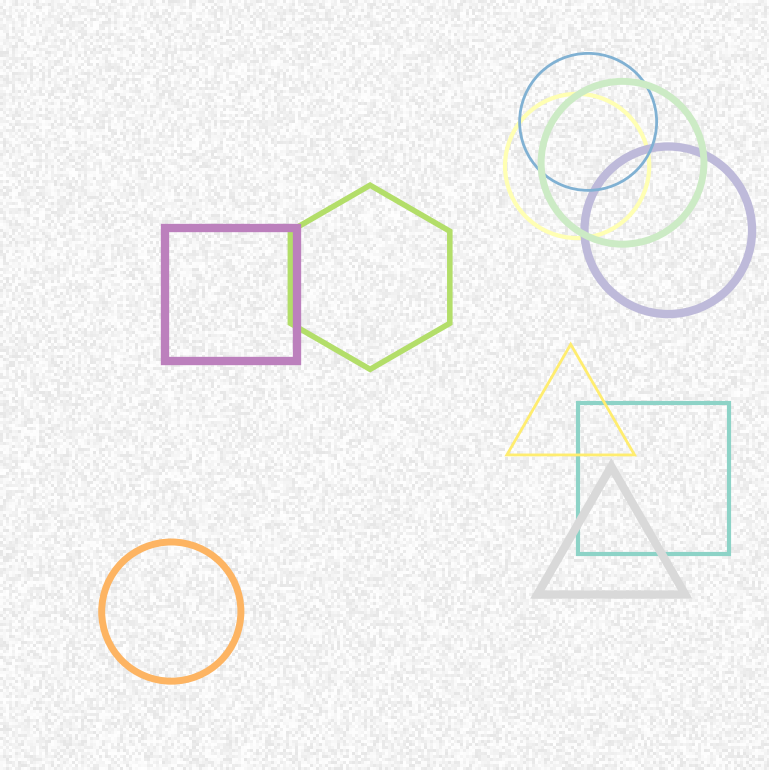[{"shape": "square", "thickness": 1.5, "radius": 0.49, "center": [0.849, 0.379]}, {"shape": "circle", "thickness": 1.5, "radius": 0.47, "center": [0.75, 0.784]}, {"shape": "circle", "thickness": 3, "radius": 0.54, "center": [0.868, 0.701]}, {"shape": "circle", "thickness": 1, "radius": 0.44, "center": [0.764, 0.842]}, {"shape": "circle", "thickness": 2.5, "radius": 0.45, "center": [0.222, 0.206]}, {"shape": "hexagon", "thickness": 2, "radius": 0.6, "center": [0.481, 0.64]}, {"shape": "triangle", "thickness": 3, "radius": 0.55, "center": [0.794, 0.283]}, {"shape": "square", "thickness": 3, "radius": 0.43, "center": [0.3, 0.617]}, {"shape": "circle", "thickness": 2.5, "radius": 0.53, "center": [0.808, 0.789]}, {"shape": "triangle", "thickness": 1, "radius": 0.48, "center": [0.741, 0.457]}]